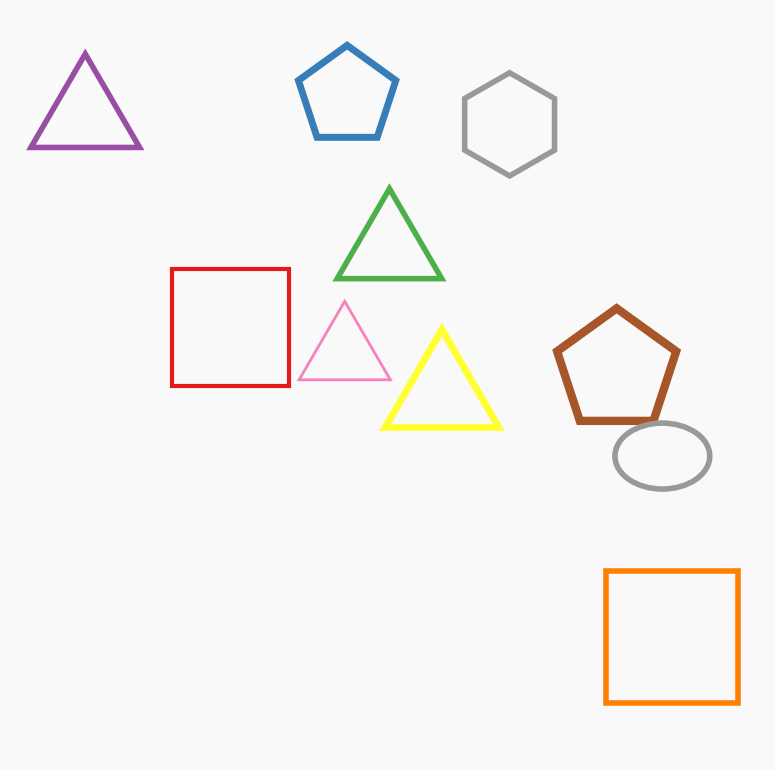[{"shape": "square", "thickness": 1.5, "radius": 0.38, "center": [0.297, 0.575]}, {"shape": "pentagon", "thickness": 2.5, "radius": 0.33, "center": [0.448, 0.875]}, {"shape": "triangle", "thickness": 2, "radius": 0.39, "center": [0.503, 0.677]}, {"shape": "triangle", "thickness": 2, "radius": 0.4, "center": [0.11, 0.849]}, {"shape": "square", "thickness": 2, "radius": 0.43, "center": [0.867, 0.173]}, {"shape": "triangle", "thickness": 2.5, "radius": 0.42, "center": [0.57, 0.487]}, {"shape": "pentagon", "thickness": 3, "radius": 0.4, "center": [0.796, 0.519]}, {"shape": "triangle", "thickness": 1, "radius": 0.34, "center": [0.445, 0.541]}, {"shape": "hexagon", "thickness": 2, "radius": 0.33, "center": [0.658, 0.839]}, {"shape": "oval", "thickness": 2, "radius": 0.31, "center": [0.855, 0.408]}]